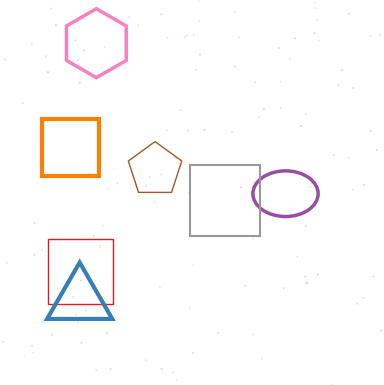[{"shape": "square", "thickness": 1, "radius": 0.42, "center": [0.209, 0.294]}, {"shape": "triangle", "thickness": 3, "radius": 0.49, "center": [0.207, 0.22]}, {"shape": "oval", "thickness": 2.5, "radius": 0.42, "center": [0.742, 0.497]}, {"shape": "square", "thickness": 3, "radius": 0.37, "center": [0.183, 0.617]}, {"shape": "pentagon", "thickness": 1, "radius": 0.36, "center": [0.403, 0.559]}, {"shape": "hexagon", "thickness": 2.5, "radius": 0.45, "center": [0.25, 0.888]}, {"shape": "square", "thickness": 1.5, "radius": 0.46, "center": [0.585, 0.48]}]